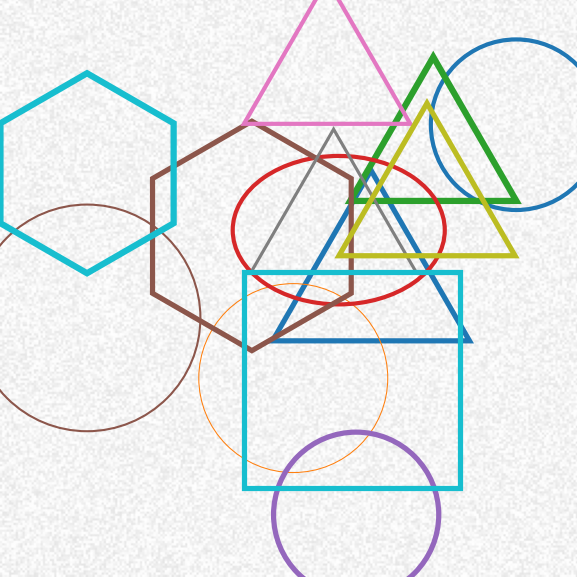[{"shape": "circle", "thickness": 2, "radius": 0.74, "center": [0.894, 0.783]}, {"shape": "triangle", "thickness": 2.5, "radius": 0.98, "center": [0.642, 0.507]}, {"shape": "circle", "thickness": 0.5, "radius": 0.82, "center": [0.508, 0.344]}, {"shape": "triangle", "thickness": 3, "radius": 0.83, "center": [0.75, 0.734]}, {"shape": "oval", "thickness": 2, "radius": 0.92, "center": [0.587, 0.601]}, {"shape": "circle", "thickness": 2.5, "radius": 0.72, "center": [0.617, 0.108]}, {"shape": "circle", "thickness": 1, "radius": 0.98, "center": [0.151, 0.449]}, {"shape": "hexagon", "thickness": 2.5, "radius": 0.99, "center": [0.436, 0.591]}, {"shape": "triangle", "thickness": 2, "radius": 0.83, "center": [0.566, 0.868]}, {"shape": "triangle", "thickness": 1.5, "radius": 0.83, "center": [0.578, 0.609]}, {"shape": "triangle", "thickness": 2.5, "radius": 0.88, "center": [0.739, 0.644]}, {"shape": "hexagon", "thickness": 3, "radius": 0.87, "center": [0.151, 0.699]}, {"shape": "square", "thickness": 2.5, "radius": 0.94, "center": [0.609, 0.341]}]